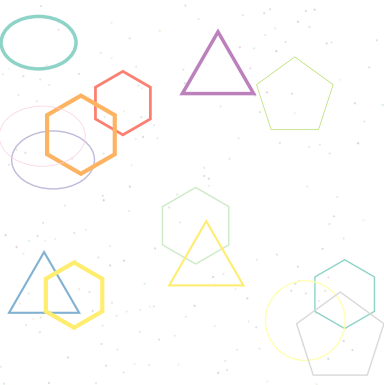[{"shape": "hexagon", "thickness": 1, "radius": 0.45, "center": [0.895, 0.236]}, {"shape": "oval", "thickness": 2.5, "radius": 0.49, "center": [0.1, 0.889]}, {"shape": "circle", "thickness": 1, "radius": 0.52, "center": [0.793, 0.167]}, {"shape": "oval", "thickness": 1, "radius": 0.54, "center": [0.138, 0.585]}, {"shape": "hexagon", "thickness": 2, "radius": 0.41, "center": [0.319, 0.732]}, {"shape": "triangle", "thickness": 1.5, "radius": 0.53, "center": [0.115, 0.24]}, {"shape": "hexagon", "thickness": 3, "radius": 0.51, "center": [0.21, 0.65]}, {"shape": "pentagon", "thickness": 0.5, "radius": 0.52, "center": [0.766, 0.748]}, {"shape": "oval", "thickness": 0.5, "radius": 0.56, "center": [0.11, 0.646]}, {"shape": "pentagon", "thickness": 1, "radius": 0.6, "center": [0.884, 0.122]}, {"shape": "triangle", "thickness": 2.5, "radius": 0.53, "center": [0.566, 0.81]}, {"shape": "hexagon", "thickness": 1, "radius": 0.5, "center": [0.508, 0.414]}, {"shape": "triangle", "thickness": 1.5, "radius": 0.56, "center": [0.536, 0.314]}, {"shape": "hexagon", "thickness": 3, "radius": 0.42, "center": [0.192, 0.234]}]